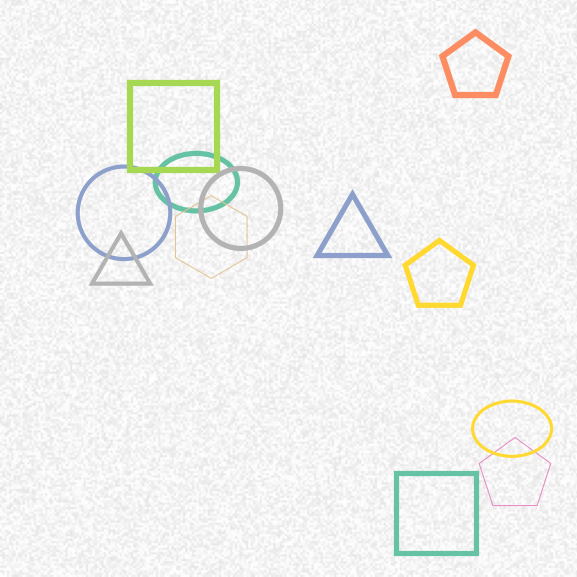[{"shape": "oval", "thickness": 2.5, "radius": 0.36, "center": [0.34, 0.684]}, {"shape": "square", "thickness": 2.5, "radius": 0.35, "center": [0.755, 0.111]}, {"shape": "pentagon", "thickness": 3, "radius": 0.3, "center": [0.823, 0.883]}, {"shape": "triangle", "thickness": 2.5, "radius": 0.35, "center": [0.61, 0.592]}, {"shape": "circle", "thickness": 2, "radius": 0.4, "center": [0.215, 0.631]}, {"shape": "pentagon", "thickness": 0.5, "radius": 0.33, "center": [0.892, 0.176]}, {"shape": "square", "thickness": 3, "radius": 0.38, "center": [0.3, 0.78]}, {"shape": "oval", "thickness": 1.5, "radius": 0.34, "center": [0.887, 0.257]}, {"shape": "pentagon", "thickness": 2.5, "radius": 0.31, "center": [0.761, 0.521]}, {"shape": "hexagon", "thickness": 0.5, "radius": 0.36, "center": [0.366, 0.589]}, {"shape": "circle", "thickness": 2.5, "radius": 0.35, "center": [0.417, 0.638]}, {"shape": "triangle", "thickness": 2, "radius": 0.29, "center": [0.21, 0.537]}]